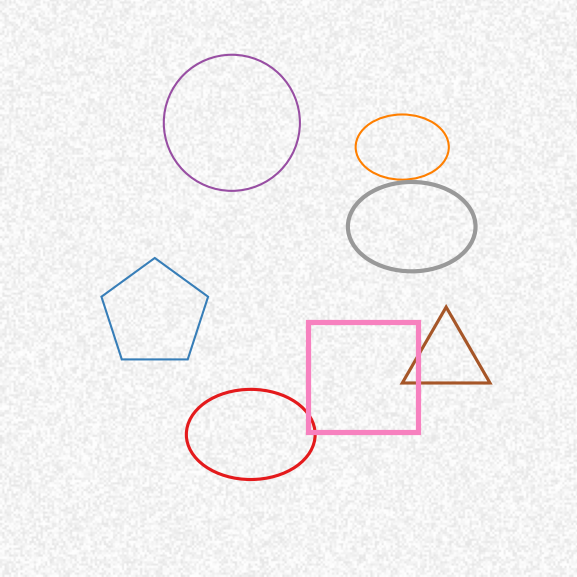[{"shape": "oval", "thickness": 1.5, "radius": 0.56, "center": [0.434, 0.247]}, {"shape": "pentagon", "thickness": 1, "radius": 0.49, "center": [0.268, 0.455]}, {"shape": "circle", "thickness": 1, "radius": 0.59, "center": [0.401, 0.786]}, {"shape": "oval", "thickness": 1, "radius": 0.4, "center": [0.697, 0.744]}, {"shape": "triangle", "thickness": 1.5, "radius": 0.44, "center": [0.773, 0.38]}, {"shape": "square", "thickness": 2.5, "radius": 0.48, "center": [0.628, 0.347]}, {"shape": "oval", "thickness": 2, "radius": 0.55, "center": [0.713, 0.607]}]